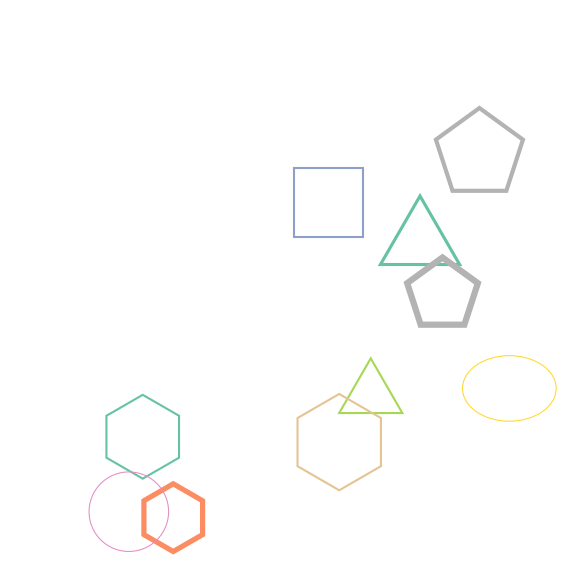[{"shape": "hexagon", "thickness": 1, "radius": 0.36, "center": [0.247, 0.243]}, {"shape": "triangle", "thickness": 1.5, "radius": 0.4, "center": [0.727, 0.581]}, {"shape": "hexagon", "thickness": 2.5, "radius": 0.29, "center": [0.3, 0.103]}, {"shape": "square", "thickness": 1, "radius": 0.3, "center": [0.569, 0.649]}, {"shape": "circle", "thickness": 0.5, "radius": 0.34, "center": [0.223, 0.113]}, {"shape": "triangle", "thickness": 1, "radius": 0.32, "center": [0.642, 0.315]}, {"shape": "oval", "thickness": 0.5, "radius": 0.41, "center": [0.882, 0.327]}, {"shape": "hexagon", "thickness": 1, "radius": 0.42, "center": [0.587, 0.234]}, {"shape": "pentagon", "thickness": 3, "radius": 0.32, "center": [0.766, 0.489]}, {"shape": "pentagon", "thickness": 2, "radius": 0.4, "center": [0.83, 0.733]}]